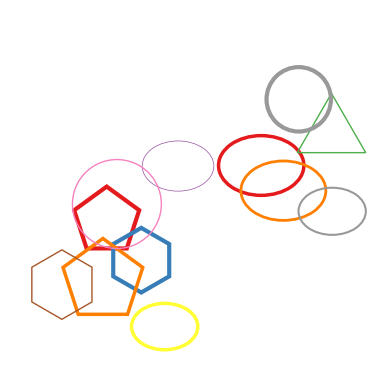[{"shape": "pentagon", "thickness": 3, "radius": 0.44, "center": [0.277, 0.427]}, {"shape": "oval", "thickness": 2.5, "radius": 0.55, "center": [0.678, 0.57]}, {"shape": "hexagon", "thickness": 3, "radius": 0.42, "center": [0.367, 0.324]}, {"shape": "triangle", "thickness": 1, "radius": 0.51, "center": [0.861, 0.655]}, {"shape": "oval", "thickness": 0.5, "radius": 0.47, "center": [0.462, 0.569]}, {"shape": "oval", "thickness": 2, "radius": 0.55, "center": [0.736, 0.505]}, {"shape": "pentagon", "thickness": 2.5, "radius": 0.54, "center": [0.267, 0.272]}, {"shape": "oval", "thickness": 2.5, "radius": 0.43, "center": [0.428, 0.152]}, {"shape": "hexagon", "thickness": 1, "radius": 0.45, "center": [0.161, 0.261]}, {"shape": "circle", "thickness": 1, "radius": 0.58, "center": [0.304, 0.47]}, {"shape": "oval", "thickness": 1.5, "radius": 0.44, "center": [0.863, 0.451]}, {"shape": "circle", "thickness": 3, "radius": 0.42, "center": [0.776, 0.742]}]